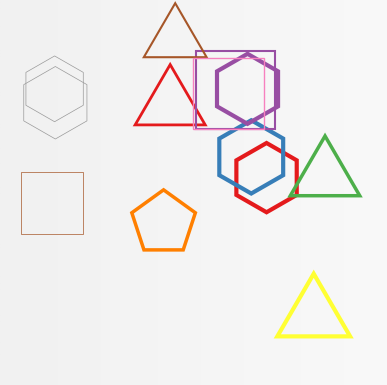[{"shape": "triangle", "thickness": 2, "radius": 0.52, "center": [0.439, 0.728]}, {"shape": "hexagon", "thickness": 3, "radius": 0.45, "center": [0.688, 0.539]}, {"shape": "hexagon", "thickness": 3, "radius": 0.48, "center": [0.648, 0.592]}, {"shape": "triangle", "thickness": 2.5, "radius": 0.52, "center": [0.839, 0.543]}, {"shape": "square", "thickness": 1.5, "radius": 0.51, "center": [0.608, 0.766]}, {"shape": "hexagon", "thickness": 3, "radius": 0.45, "center": [0.639, 0.769]}, {"shape": "pentagon", "thickness": 2.5, "radius": 0.43, "center": [0.422, 0.421]}, {"shape": "triangle", "thickness": 3, "radius": 0.54, "center": [0.81, 0.181]}, {"shape": "square", "thickness": 0.5, "radius": 0.4, "center": [0.133, 0.472]}, {"shape": "triangle", "thickness": 1.5, "radius": 0.47, "center": [0.452, 0.898]}, {"shape": "square", "thickness": 1, "radius": 0.46, "center": [0.591, 0.757]}, {"shape": "hexagon", "thickness": 0.5, "radius": 0.43, "center": [0.141, 0.769]}, {"shape": "hexagon", "thickness": 0.5, "radius": 0.47, "center": [0.143, 0.733]}]